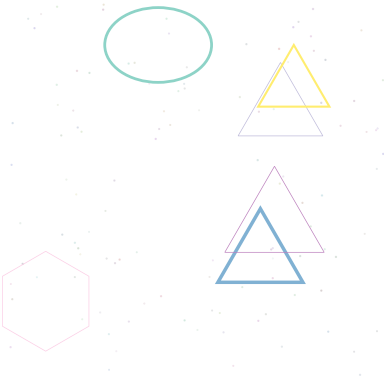[{"shape": "oval", "thickness": 2, "radius": 0.69, "center": [0.411, 0.883]}, {"shape": "triangle", "thickness": 0.5, "radius": 0.64, "center": [0.729, 0.711]}, {"shape": "triangle", "thickness": 2.5, "radius": 0.64, "center": [0.676, 0.33]}, {"shape": "hexagon", "thickness": 0.5, "radius": 0.65, "center": [0.119, 0.218]}, {"shape": "triangle", "thickness": 0.5, "radius": 0.75, "center": [0.713, 0.419]}, {"shape": "triangle", "thickness": 1.5, "radius": 0.53, "center": [0.763, 0.776]}]